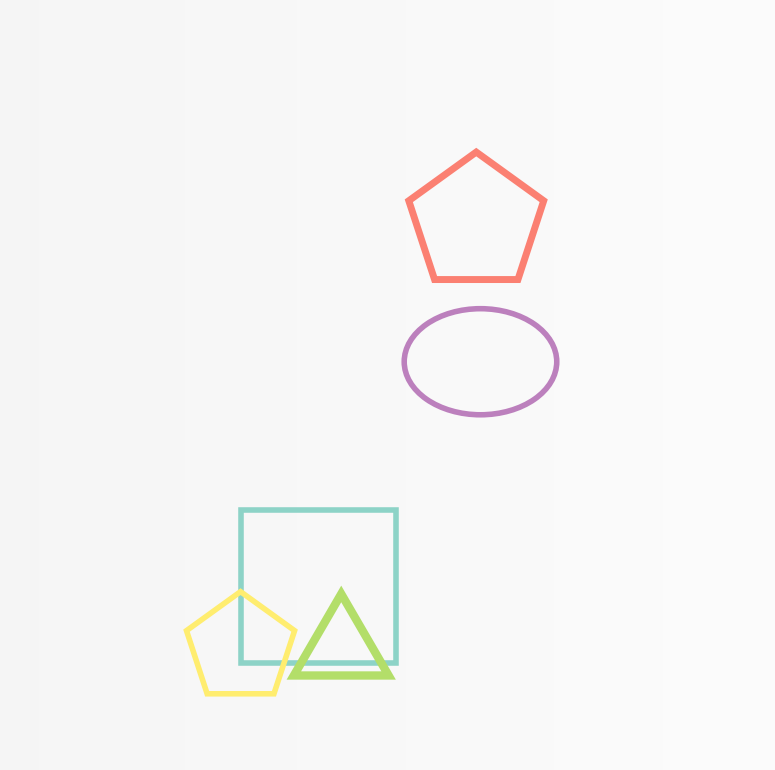[{"shape": "square", "thickness": 2, "radius": 0.5, "center": [0.411, 0.239]}, {"shape": "pentagon", "thickness": 2.5, "radius": 0.46, "center": [0.615, 0.711]}, {"shape": "triangle", "thickness": 3, "radius": 0.35, "center": [0.44, 0.158]}, {"shape": "oval", "thickness": 2, "radius": 0.49, "center": [0.62, 0.53]}, {"shape": "pentagon", "thickness": 2, "radius": 0.37, "center": [0.31, 0.158]}]